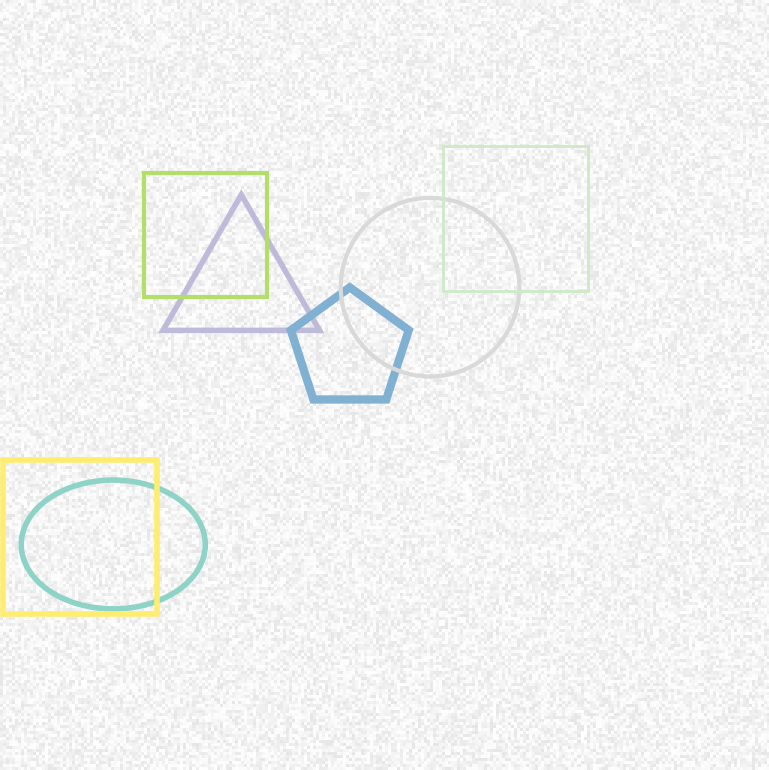[{"shape": "oval", "thickness": 2, "radius": 0.6, "center": [0.147, 0.293]}, {"shape": "triangle", "thickness": 2, "radius": 0.59, "center": [0.313, 0.63]}, {"shape": "pentagon", "thickness": 3, "radius": 0.4, "center": [0.454, 0.546]}, {"shape": "square", "thickness": 1.5, "radius": 0.4, "center": [0.267, 0.695]}, {"shape": "circle", "thickness": 1.5, "radius": 0.58, "center": [0.559, 0.627]}, {"shape": "square", "thickness": 1, "radius": 0.47, "center": [0.67, 0.716]}, {"shape": "square", "thickness": 2, "radius": 0.5, "center": [0.104, 0.303]}]